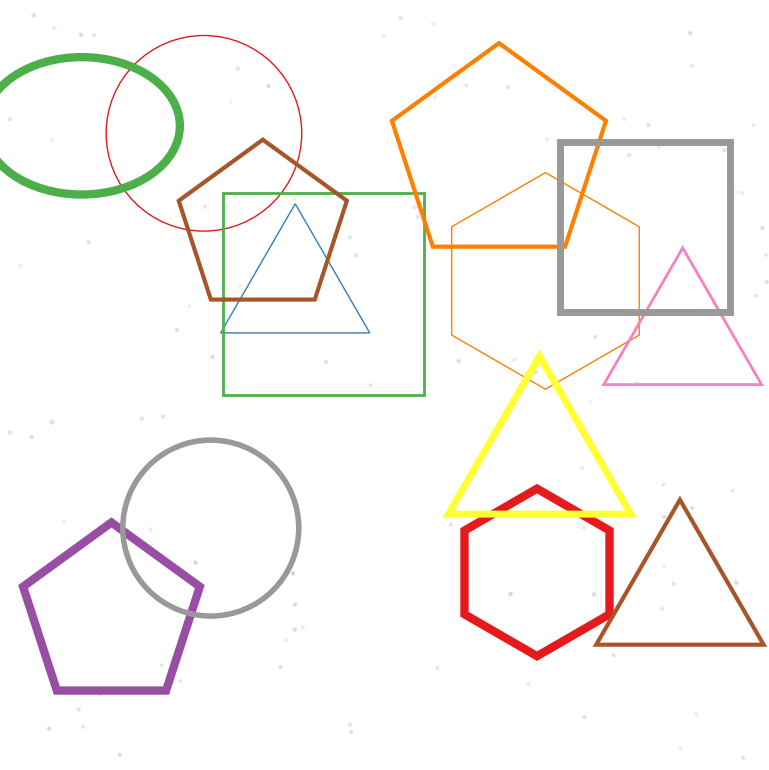[{"shape": "hexagon", "thickness": 3, "radius": 0.54, "center": [0.697, 0.257]}, {"shape": "circle", "thickness": 0.5, "radius": 0.64, "center": [0.265, 0.827]}, {"shape": "triangle", "thickness": 0.5, "radius": 0.56, "center": [0.383, 0.624]}, {"shape": "square", "thickness": 1, "radius": 0.65, "center": [0.42, 0.618]}, {"shape": "oval", "thickness": 3, "radius": 0.64, "center": [0.106, 0.837]}, {"shape": "pentagon", "thickness": 3, "radius": 0.6, "center": [0.145, 0.201]}, {"shape": "pentagon", "thickness": 1.5, "radius": 0.73, "center": [0.648, 0.798]}, {"shape": "hexagon", "thickness": 0.5, "radius": 0.7, "center": [0.708, 0.635]}, {"shape": "triangle", "thickness": 2.5, "radius": 0.68, "center": [0.701, 0.401]}, {"shape": "pentagon", "thickness": 1.5, "radius": 0.57, "center": [0.341, 0.704]}, {"shape": "triangle", "thickness": 1.5, "radius": 0.63, "center": [0.883, 0.225]}, {"shape": "triangle", "thickness": 1, "radius": 0.59, "center": [0.887, 0.56]}, {"shape": "square", "thickness": 2.5, "radius": 0.55, "center": [0.838, 0.705]}, {"shape": "circle", "thickness": 2, "radius": 0.57, "center": [0.274, 0.314]}]